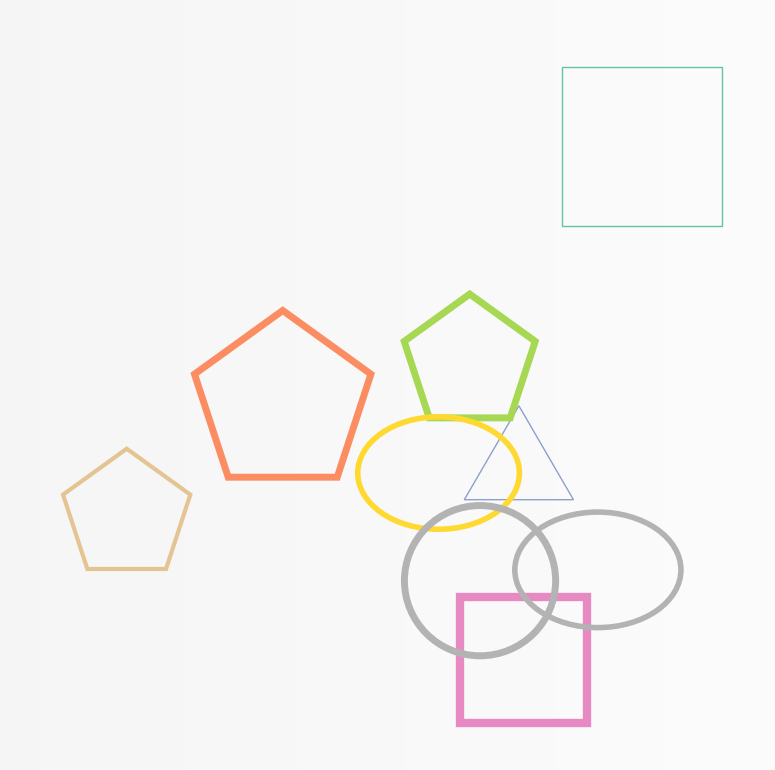[{"shape": "square", "thickness": 0.5, "radius": 0.52, "center": [0.828, 0.81]}, {"shape": "pentagon", "thickness": 2.5, "radius": 0.6, "center": [0.365, 0.477]}, {"shape": "triangle", "thickness": 0.5, "radius": 0.41, "center": [0.67, 0.392]}, {"shape": "square", "thickness": 3, "radius": 0.41, "center": [0.675, 0.143]}, {"shape": "pentagon", "thickness": 2.5, "radius": 0.44, "center": [0.606, 0.529]}, {"shape": "oval", "thickness": 2, "radius": 0.52, "center": [0.566, 0.386]}, {"shape": "pentagon", "thickness": 1.5, "radius": 0.43, "center": [0.163, 0.331]}, {"shape": "oval", "thickness": 2, "radius": 0.54, "center": [0.771, 0.26]}, {"shape": "circle", "thickness": 2.5, "radius": 0.49, "center": [0.619, 0.246]}]